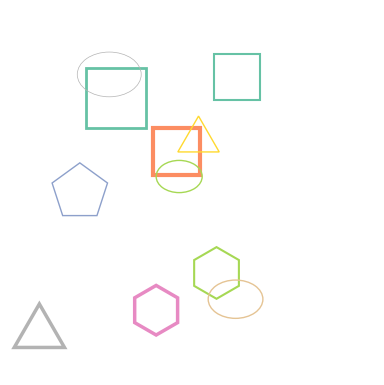[{"shape": "square", "thickness": 1.5, "radius": 0.3, "center": [0.616, 0.799]}, {"shape": "square", "thickness": 2, "radius": 0.39, "center": [0.302, 0.745]}, {"shape": "square", "thickness": 3, "radius": 0.3, "center": [0.459, 0.606]}, {"shape": "pentagon", "thickness": 1, "radius": 0.38, "center": [0.207, 0.501]}, {"shape": "hexagon", "thickness": 2.5, "radius": 0.32, "center": [0.406, 0.194]}, {"shape": "oval", "thickness": 1, "radius": 0.3, "center": [0.465, 0.542]}, {"shape": "hexagon", "thickness": 1.5, "radius": 0.34, "center": [0.562, 0.291]}, {"shape": "triangle", "thickness": 1, "radius": 0.31, "center": [0.516, 0.636]}, {"shape": "oval", "thickness": 1, "radius": 0.36, "center": [0.612, 0.223]}, {"shape": "triangle", "thickness": 2.5, "radius": 0.38, "center": [0.102, 0.135]}, {"shape": "oval", "thickness": 0.5, "radius": 0.42, "center": [0.284, 0.807]}]